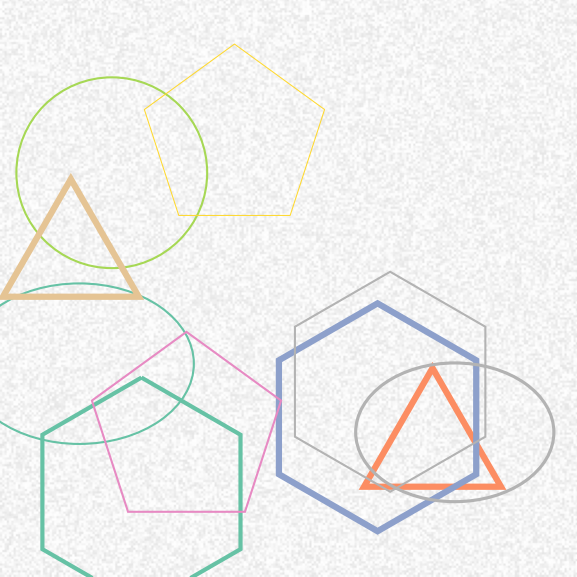[{"shape": "hexagon", "thickness": 2, "radius": 0.99, "center": [0.245, 0.147]}, {"shape": "oval", "thickness": 1, "radius": 0.99, "center": [0.137, 0.369]}, {"shape": "triangle", "thickness": 3, "radius": 0.68, "center": [0.749, 0.225]}, {"shape": "hexagon", "thickness": 3, "radius": 0.99, "center": [0.654, 0.277]}, {"shape": "pentagon", "thickness": 1, "radius": 0.86, "center": [0.323, 0.252]}, {"shape": "circle", "thickness": 1, "radius": 0.83, "center": [0.194, 0.7]}, {"shape": "pentagon", "thickness": 0.5, "radius": 0.82, "center": [0.406, 0.759]}, {"shape": "triangle", "thickness": 3, "radius": 0.68, "center": [0.123, 0.553]}, {"shape": "oval", "thickness": 1.5, "radius": 0.86, "center": [0.787, 0.251]}, {"shape": "hexagon", "thickness": 1, "radius": 0.95, "center": [0.676, 0.338]}]